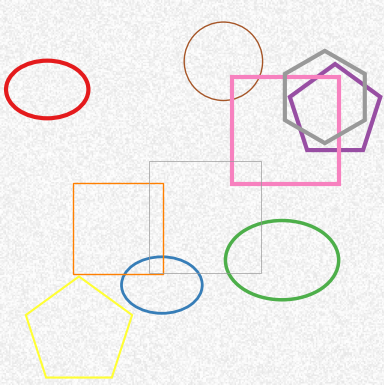[{"shape": "oval", "thickness": 3, "radius": 0.53, "center": [0.123, 0.768]}, {"shape": "oval", "thickness": 2, "radius": 0.52, "center": [0.42, 0.26]}, {"shape": "oval", "thickness": 2.5, "radius": 0.74, "center": [0.733, 0.324]}, {"shape": "pentagon", "thickness": 3, "radius": 0.62, "center": [0.87, 0.71]}, {"shape": "square", "thickness": 1, "radius": 0.59, "center": [0.306, 0.406]}, {"shape": "pentagon", "thickness": 1.5, "radius": 0.73, "center": [0.205, 0.137]}, {"shape": "circle", "thickness": 1, "radius": 0.51, "center": [0.58, 0.841]}, {"shape": "square", "thickness": 3, "radius": 0.69, "center": [0.742, 0.661]}, {"shape": "square", "thickness": 0.5, "radius": 0.73, "center": [0.532, 0.436]}, {"shape": "hexagon", "thickness": 3, "radius": 0.6, "center": [0.844, 0.748]}]